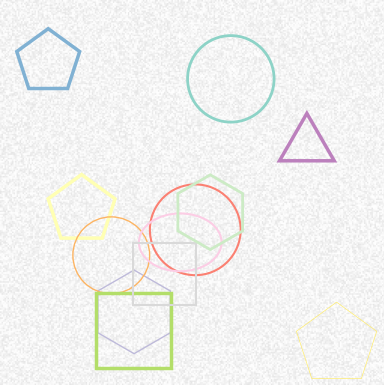[{"shape": "circle", "thickness": 2, "radius": 0.56, "center": [0.6, 0.795]}, {"shape": "pentagon", "thickness": 2.5, "radius": 0.46, "center": [0.212, 0.455]}, {"shape": "hexagon", "thickness": 1, "radius": 0.54, "center": [0.348, 0.19]}, {"shape": "circle", "thickness": 1.5, "radius": 0.59, "center": [0.507, 0.403]}, {"shape": "pentagon", "thickness": 2.5, "radius": 0.43, "center": [0.125, 0.84]}, {"shape": "circle", "thickness": 1, "radius": 0.5, "center": [0.289, 0.337]}, {"shape": "square", "thickness": 2.5, "radius": 0.48, "center": [0.347, 0.142]}, {"shape": "oval", "thickness": 1.5, "radius": 0.54, "center": [0.468, 0.37]}, {"shape": "square", "thickness": 1.5, "radius": 0.4, "center": [0.428, 0.288]}, {"shape": "triangle", "thickness": 2.5, "radius": 0.41, "center": [0.797, 0.623]}, {"shape": "hexagon", "thickness": 2, "radius": 0.49, "center": [0.546, 0.449]}, {"shape": "pentagon", "thickness": 0.5, "radius": 0.55, "center": [0.874, 0.106]}]